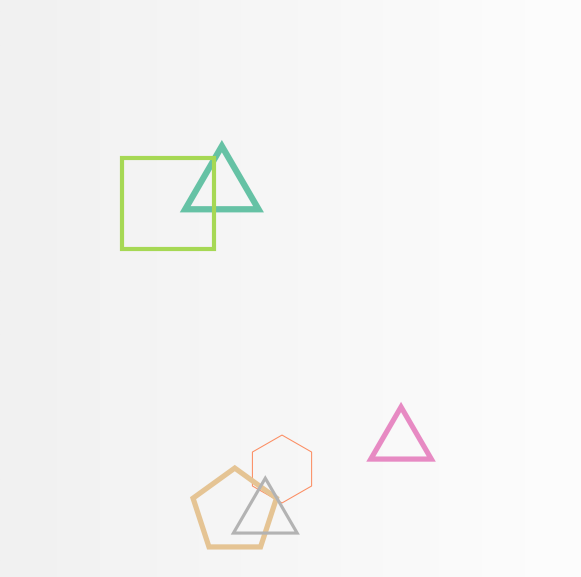[{"shape": "triangle", "thickness": 3, "radius": 0.36, "center": [0.382, 0.673]}, {"shape": "hexagon", "thickness": 0.5, "radius": 0.29, "center": [0.485, 0.187]}, {"shape": "triangle", "thickness": 2.5, "radius": 0.3, "center": [0.69, 0.234]}, {"shape": "square", "thickness": 2, "radius": 0.4, "center": [0.289, 0.647]}, {"shape": "pentagon", "thickness": 2.5, "radius": 0.38, "center": [0.404, 0.113]}, {"shape": "triangle", "thickness": 1.5, "radius": 0.32, "center": [0.456, 0.108]}]